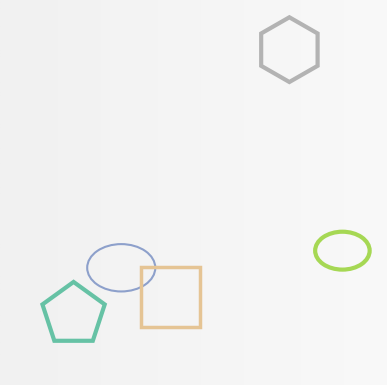[{"shape": "pentagon", "thickness": 3, "radius": 0.42, "center": [0.19, 0.183]}, {"shape": "oval", "thickness": 1.5, "radius": 0.44, "center": [0.313, 0.304]}, {"shape": "oval", "thickness": 3, "radius": 0.35, "center": [0.884, 0.349]}, {"shape": "square", "thickness": 2.5, "radius": 0.39, "center": [0.44, 0.229]}, {"shape": "hexagon", "thickness": 3, "radius": 0.42, "center": [0.747, 0.871]}]